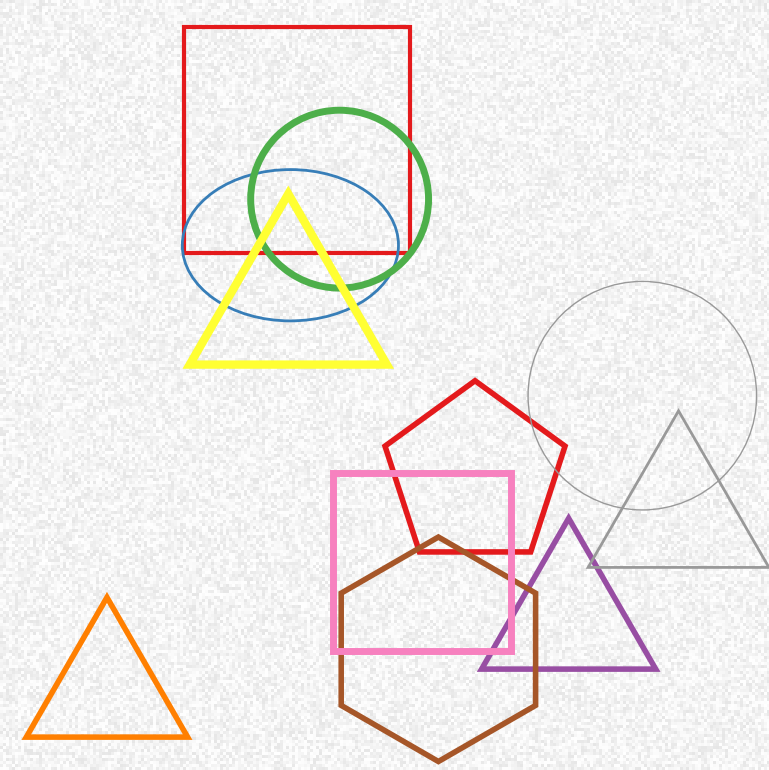[{"shape": "square", "thickness": 1.5, "radius": 0.73, "center": [0.386, 0.818]}, {"shape": "pentagon", "thickness": 2, "radius": 0.61, "center": [0.617, 0.383]}, {"shape": "oval", "thickness": 1, "radius": 0.7, "center": [0.377, 0.682]}, {"shape": "circle", "thickness": 2.5, "radius": 0.58, "center": [0.441, 0.741]}, {"shape": "triangle", "thickness": 2, "radius": 0.65, "center": [0.739, 0.196]}, {"shape": "triangle", "thickness": 2, "radius": 0.6, "center": [0.139, 0.103]}, {"shape": "triangle", "thickness": 3, "radius": 0.74, "center": [0.374, 0.6]}, {"shape": "hexagon", "thickness": 2, "radius": 0.73, "center": [0.569, 0.157]}, {"shape": "square", "thickness": 2.5, "radius": 0.58, "center": [0.548, 0.27]}, {"shape": "triangle", "thickness": 1, "radius": 0.68, "center": [0.881, 0.331]}, {"shape": "circle", "thickness": 0.5, "radius": 0.74, "center": [0.834, 0.486]}]